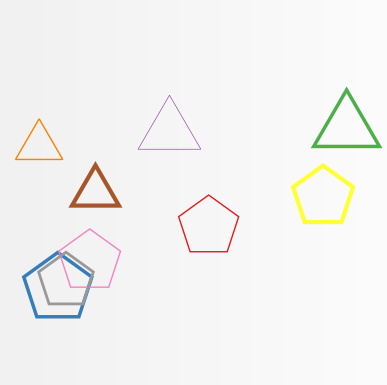[{"shape": "pentagon", "thickness": 1, "radius": 0.41, "center": [0.539, 0.412]}, {"shape": "pentagon", "thickness": 2.5, "radius": 0.46, "center": [0.149, 0.252]}, {"shape": "triangle", "thickness": 2.5, "radius": 0.49, "center": [0.894, 0.669]}, {"shape": "triangle", "thickness": 0.5, "radius": 0.47, "center": [0.437, 0.659]}, {"shape": "triangle", "thickness": 1, "radius": 0.35, "center": [0.101, 0.621]}, {"shape": "pentagon", "thickness": 3, "radius": 0.41, "center": [0.834, 0.489]}, {"shape": "triangle", "thickness": 3, "radius": 0.35, "center": [0.246, 0.501]}, {"shape": "pentagon", "thickness": 1, "radius": 0.42, "center": [0.231, 0.322]}, {"shape": "pentagon", "thickness": 2, "radius": 0.37, "center": [0.17, 0.271]}]